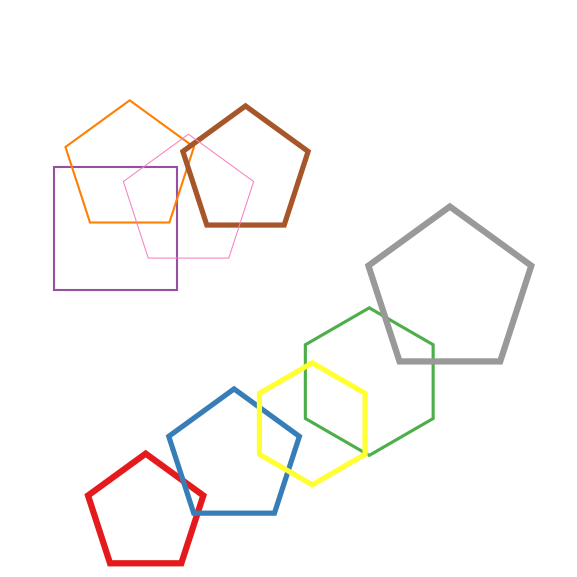[{"shape": "pentagon", "thickness": 3, "radius": 0.52, "center": [0.252, 0.109]}, {"shape": "pentagon", "thickness": 2.5, "radius": 0.59, "center": [0.405, 0.207]}, {"shape": "hexagon", "thickness": 1.5, "radius": 0.64, "center": [0.639, 0.338]}, {"shape": "square", "thickness": 1, "radius": 0.53, "center": [0.2, 0.603]}, {"shape": "pentagon", "thickness": 1, "radius": 0.58, "center": [0.225, 0.708]}, {"shape": "hexagon", "thickness": 2.5, "radius": 0.53, "center": [0.541, 0.265]}, {"shape": "pentagon", "thickness": 2.5, "radius": 0.57, "center": [0.425, 0.702]}, {"shape": "pentagon", "thickness": 0.5, "radius": 0.59, "center": [0.326, 0.648]}, {"shape": "pentagon", "thickness": 3, "radius": 0.74, "center": [0.779, 0.493]}]